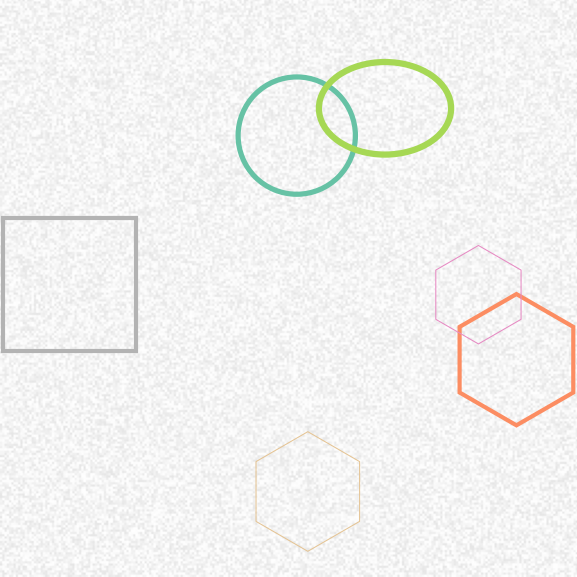[{"shape": "circle", "thickness": 2.5, "radius": 0.51, "center": [0.514, 0.764]}, {"shape": "hexagon", "thickness": 2, "radius": 0.57, "center": [0.894, 0.376]}, {"shape": "hexagon", "thickness": 0.5, "radius": 0.43, "center": [0.828, 0.489]}, {"shape": "oval", "thickness": 3, "radius": 0.57, "center": [0.667, 0.812]}, {"shape": "hexagon", "thickness": 0.5, "radius": 0.52, "center": [0.533, 0.148]}, {"shape": "square", "thickness": 2, "radius": 0.57, "center": [0.121, 0.506]}]